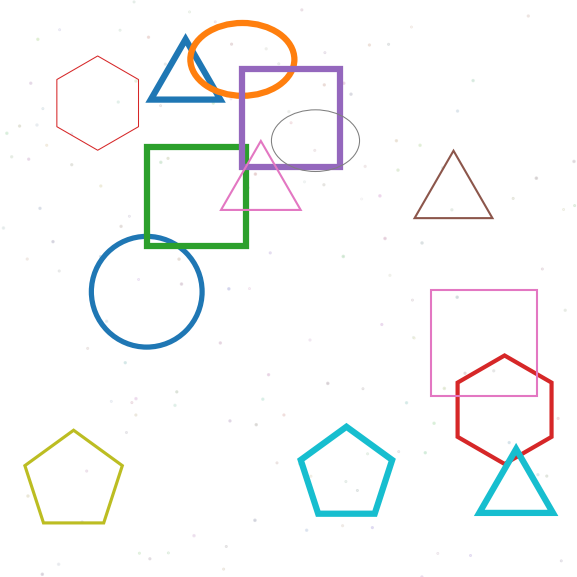[{"shape": "triangle", "thickness": 3, "radius": 0.35, "center": [0.321, 0.861]}, {"shape": "circle", "thickness": 2.5, "radius": 0.48, "center": [0.254, 0.494]}, {"shape": "oval", "thickness": 3, "radius": 0.45, "center": [0.42, 0.896]}, {"shape": "square", "thickness": 3, "radius": 0.43, "center": [0.34, 0.66]}, {"shape": "hexagon", "thickness": 0.5, "radius": 0.41, "center": [0.169, 0.821]}, {"shape": "hexagon", "thickness": 2, "radius": 0.47, "center": [0.874, 0.29]}, {"shape": "square", "thickness": 3, "radius": 0.42, "center": [0.504, 0.795]}, {"shape": "triangle", "thickness": 1, "radius": 0.39, "center": [0.785, 0.66]}, {"shape": "square", "thickness": 1, "radius": 0.46, "center": [0.838, 0.405]}, {"shape": "triangle", "thickness": 1, "radius": 0.4, "center": [0.452, 0.675]}, {"shape": "oval", "thickness": 0.5, "radius": 0.38, "center": [0.546, 0.756]}, {"shape": "pentagon", "thickness": 1.5, "radius": 0.44, "center": [0.127, 0.165]}, {"shape": "triangle", "thickness": 3, "radius": 0.37, "center": [0.894, 0.148]}, {"shape": "pentagon", "thickness": 3, "radius": 0.42, "center": [0.6, 0.177]}]